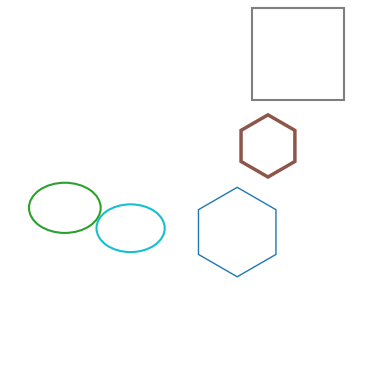[{"shape": "hexagon", "thickness": 1, "radius": 0.58, "center": [0.616, 0.397]}, {"shape": "oval", "thickness": 1.5, "radius": 0.47, "center": [0.168, 0.46]}, {"shape": "hexagon", "thickness": 2.5, "radius": 0.4, "center": [0.696, 0.621]}, {"shape": "square", "thickness": 1.5, "radius": 0.59, "center": [0.774, 0.86]}, {"shape": "oval", "thickness": 1.5, "radius": 0.44, "center": [0.339, 0.407]}]